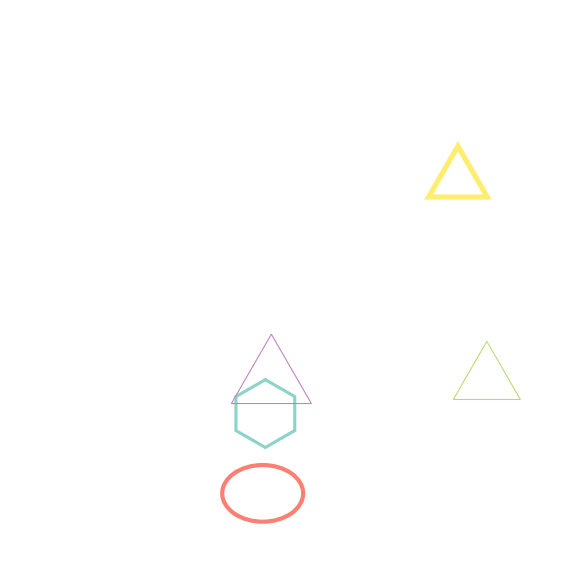[{"shape": "hexagon", "thickness": 1.5, "radius": 0.29, "center": [0.459, 0.283]}, {"shape": "oval", "thickness": 2, "radius": 0.35, "center": [0.455, 0.145]}, {"shape": "triangle", "thickness": 0.5, "radius": 0.34, "center": [0.843, 0.341]}, {"shape": "triangle", "thickness": 0.5, "radius": 0.4, "center": [0.47, 0.34]}, {"shape": "triangle", "thickness": 2.5, "radius": 0.29, "center": [0.793, 0.687]}]